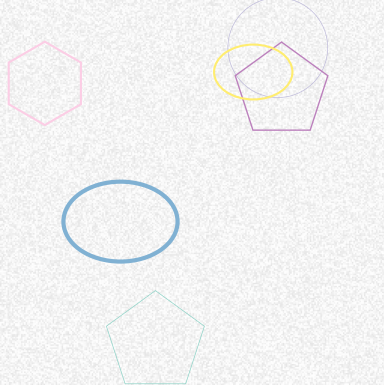[{"shape": "pentagon", "thickness": 0.5, "radius": 0.67, "center": [0.404, 0.111]}, {"shape": "circle", "thickness": 0.5, "radius": 0.65, "center": [0.722, 0.876]}, {"shape": "oval", "thickness": 3, "radius": 0.74, "center": [0.313, 0.424]}, {"shape": "hexagon", "thickness": 1.5, "radius": 0.54, "center": [0.116, 0.783]}, {"shape": "pentagon", "thickness": 1, "radius": 0.63, "center": [0.731, 0.764]}, {"shape": "oval", "thickness": 1.5, "radius": 0.51, "center": [0.658, 0.813]}]